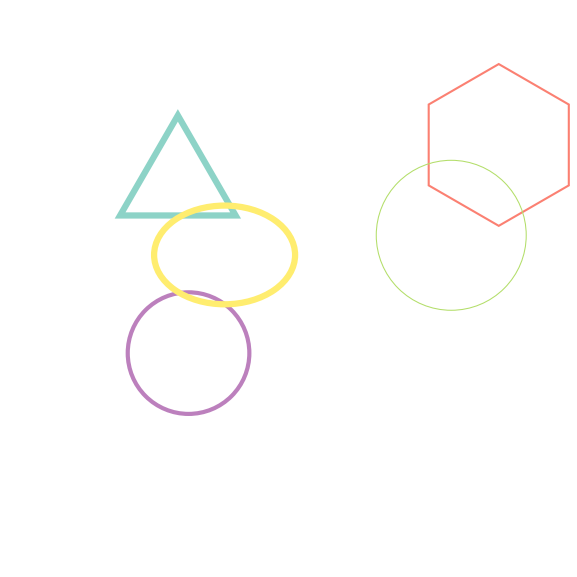[{"shape": "triangle", "thickness": 3, "radius": 0.58, "center": [0.308, 0.684]}, {"shape": "hexagon", "thickness": 1, "radius": 0.7, "center": [0.864, 0.748]}, {"shape": "circle", "thickness": 0.5, "radius": 0.65, "center": [0.781, 0.592]}, {"shape": "circle", "thickness": 2, "radius": 0.53, "center": [0.326, 0.388]}, {"shape": "oval", "thickness": 3, "radius": 0.61, "center": [0.389, 0.558]}]